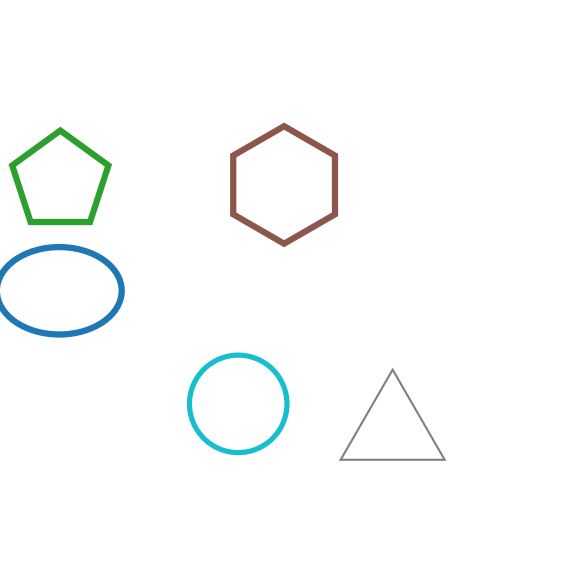[{"shape": "oval", "thickness": 3, "radius": 0.54, "center": [0.103, 0.496]}, {"shape": "pentagon", "thickness": 3, "radius": 0.44, "center": [0.104, 0.686]}, {"shape": "hexagon", "thickness": 3, "radius": 0.51, "center": [0.492, 0.679]}, {"shape": "triangle", "thickness": 1, "radius": 0.52, "center": [0.68, 0.255]}, {"shape": "circle", "thickness": 2.5, "radius": 0.42, "center": [0.413, 0.3]}]